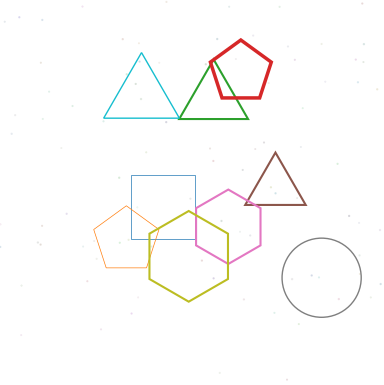[{"shape": "square", "thickness": 0.5, "radius": 0.41, "center": [0.424, 0.462]}, {"shape": "pentagon", "thickness": 0.5, "radius": 0.45, "center": [0.328, 0.376]}, {"shape": "triangle", "thickness": 1.5, "radius": 0.52, "center": [0.555, 0.742]}, {"shape": "pentagon", "thickness": 2.5, "radius": 0.42, "center": [0.626, 0.813]}, {"shape": "triangle", "thickness": 1.5, "radius": 0.45, "center": [0.715, 0.513]}, {"shape": "hexagon", "thickness": 1.5, "radius": 0.48, "center": [0.593, 0.411]}, {"shape": "circle", "thickness": 1, "radius": 0.51, "center": [0.835, 0.279]}, {"shape": "hexagon", "thickness": 1.5, "radius": 0.59, "center": [0.49, 0.334]}, {"shape": "triangle", "thickness": 1, "radius": 0.57, "center": [0.368, 0.75]}]